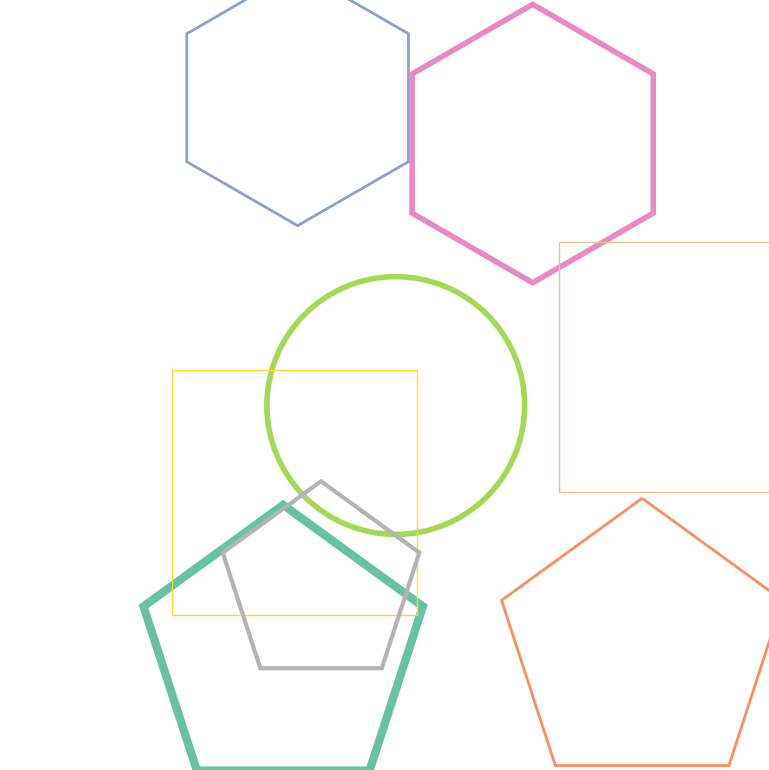[{"shape": "pentagon", "thickness": 3, "radius": 0.95, "center": [0.368, 0.153]}, {"shape": "pentagon", "thickness": 1, "radius": 0.96, "center": [0.834, 0.161]}, {"shape": "hexagon", "thickness": 1, "radius": 0.83, "center": [0.386, 0.873]}, {"shape": "hexagon", "thickness": 2, "radius": 0.9, "center": [0.692, 0.814]}, {"shape": "circle", "thickness": 2, "radius": 0.84, "center": [0.514, 0.473]}, {"shape": "square", "thickness": 0.5, "radius": 0.8, "center": [0.383, 0.361]}, {"shape": "square", "thickness": 0.5, "radius": 0.81, "center": [0.888, 0.524]}, {"shape": "pentagon", "thickness": 1.5, "radius": 0.67, "center": [0.417, 0.241]}]